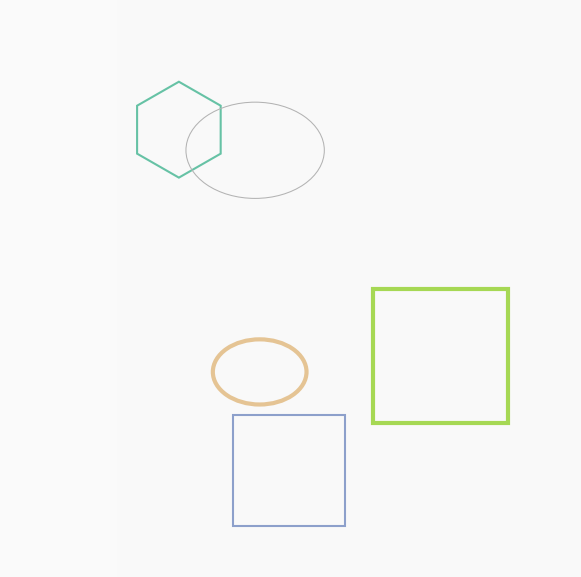[{"shape": "hexagon", "thickness": 1, "radius": 0.42, "center": [0.308, 0.775]}, {"shape": "square", "thickness": 1, "radius": 0.48, "center": [0.497, 0.185]}, {"shape": "square", "thickness": 2, "radius": 0.58, "center": [0.759, 0.383]}, {"shape": "oval", "thickness": 2, "radius": 0.4, "center": [0.447, 0.355]}, {"shape": "oval", "thickness": 0.5, "radius": 0.6, "center": [0.439, 0.739]}]